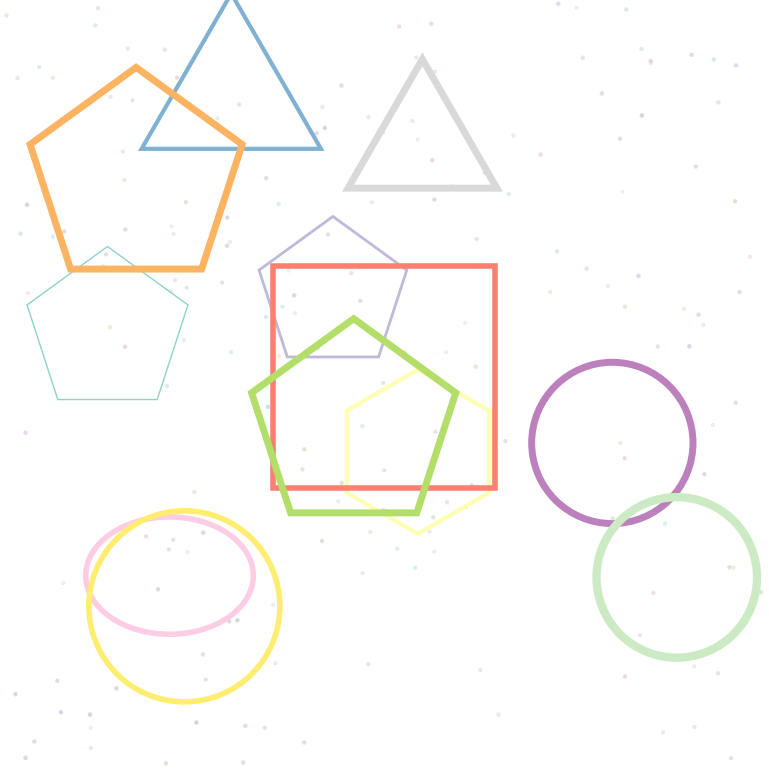[{"shape": "pentagon", "thickness": 0.5, "radius": 0.55, "center": [0.14, 0.57]}, {"shape": "hexagon", "thickness": 1.5, "radius": 0.53, "center": [0.543, 0.413]}, {"shape": "pentagon", "thickness": 1, "radius": 0.5, "center": [0.432, 0.618]}, {"shape": "square", "thickness": 2, "radius": 0.72, "center": [0.499, 0.51]}, {"shape": "triangle", "thickness": 1.5, "radius": 0.67, "center": [0.3, 0.874]}, {"shape": "pentagon", "thickness": 2.5, "radius": 0.72, "center": [0.177, 0.768]}, {"shape": "pentagon", "thickness": 2.5, "radius": 0.7, "center": [0.459, 0.447]}, {"shape": "oval", "thickness": 2, "radius": 0.54, "center": [0.22, 0.252]}, {"shape": "triangle", "thickness": 2.5, "radius": 0.56, "center": [0.549, 0.811]}, {"shape": "circle", "thickness": 2.5, "radius": 0.52, "center": [0.795, 0.425]}, {"shape": "circle", "thickness": 3, "radius": 0.52, "center": [0.879, 0.25]}, {"shape": "circle", "thickness": 2, "radius": 0.62, "center": [0.239, 0.213]}]